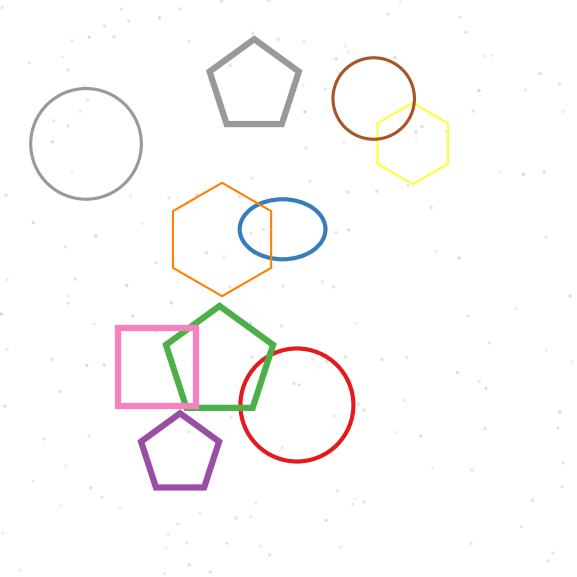[{"shape": "circle", "thickness": 2, "radius": 0.49, "center": [0.514, 0.298]}, {"shape": "oval", "thickness": 2, "radius": 0.37, "center": [0.489, 0.602]}, {"shape": "pentagon", "thickness": 3, "radius": 0.49, "center": [0.38, 0.372]}, {"shape": "pentagon", "thickness": 3, "radius": 0.36, "center": [0.312, 0.212]}, {"shape": "hexagon", "thickness": 1, "radius": 0.49, "center": [0.384, 0.584]}, {"shape": "hexagon", "thickness": 1, "radius": 0.35, "center": [0.715, 0.751]}, {"shape": "circle", "thickness": 1.5, "radius": 0.35, "center": [0.647, 0.829]}, {"shape": "square", "thickness": 3, "radius": 0.34, "center": [0.272, 0.364]}, {"shape": "circle", "thickness": 1.5, "radius": 0.48, "center": [0.149, 0.75]}, {"shape": "pentagon", "thickness": 3, "radius": 0.41, "center": [0.44, 0.85]}]